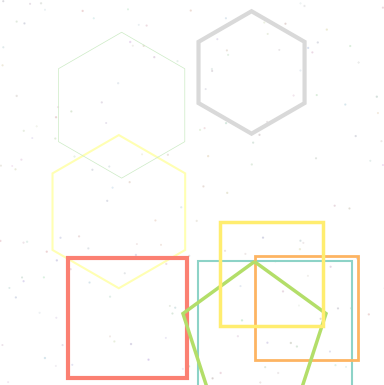[{"shape": "square", "thickness": 1.5, "radius": 1.0, "center": [0.714, 0.123]}, {"shape": "hexagon", "thickness": 1.5, "radius": 0.99, "center": [0.309, 0.45]}, {"shape": "square", "thickness": 3, "radius": 0.78, "center": [0.331, 0.174]}, {"shape": "square", "thickness": 2, "radius": 0.67, "center": [0.796, 0.199]}, {"shape": "pentagon", "thickness": 2.5, "radius": 0.98, "center": [0.661, 0.125]}, {"shape": "hexagon", "thickness": 3, "radius": 0.8, "center": [0.653, 0.812]}, {"shape": "hexagon", "thickness": 0.5, "radius": 0.95, "center": [0.316, 0.727]}, {"shape": "square", "thickness": 2.5, "radius": 0.67, "center": [0.705, 0.289]}]